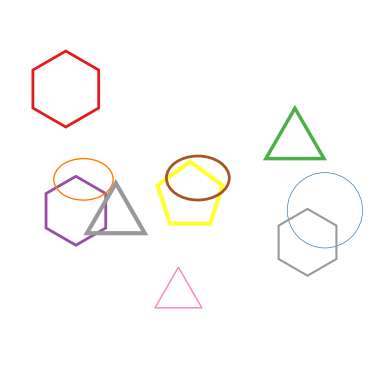[{"shape": "hexagon", "thickness": 2, "radius": 0.49, "center": [0.171, 0.769]}, {"shape": "circle", "thickness": 0.5, "radius": 0.49, "center": [0.844, 0.454]}, {"shape": "triangle", "thickness": 2.5, "radius": 0.44, "center": [0.766, 0.632]}, {"shape": "hexagon", "thickness": 2, "radius": 0.45, "center": [0.197, 0.453]}, {"shape": "oval", "thickness": 1, "radius": 0.39, "center": [0.217, 0.534]}, {"shape": "pentagon", "thickness": 3, "radius": 0.44, "center": [0.494, 0.491]}, {"shape": "oval", "thickness": 2, "radius": 0.41, "center": [0.514, 0.538]}, {"shape": "triangle", "thickness": 1, "radius": 0.35, "center": [0.463, 0.236]}, {"shape": "hexagon", "thickness": 1.5, "radius": 0.43, "center": [0.799, 0.371]}, {"shape": "triangle", "thickness": 3, "radius": 0.43, "center": [0.301, 0.438]}]